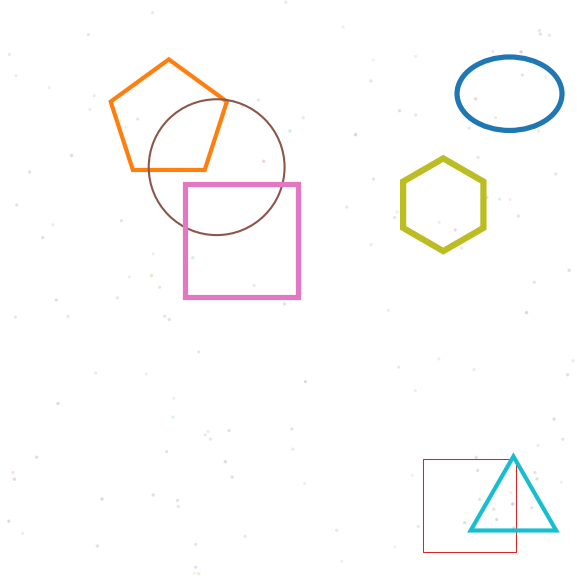[{"shape": "oval", "thickness": 2.5, "radius": 0.45, "center": [0.882, 0.837]}, {"shape": "pentagon", "thickness": 2, "radius": 0.53, "center": [0.292, 0.79]}, {"shape": "square", "thickness": 0.5, "radius": 0.4, "center": [0.813, 0.124]}, {"shape": "circle", "thickness": 1, "radius": 0.59, "center": [0.375, 0.71]}, {"shape": "square", "thickness": 2.5, "radius": 0.49, "center": [0.418, 0.582]}, {"shape": "hexagon", "thickness": 3, "radius": 0.4, "center": [0.768, 0.645]}, {"shape": "triangle", "thickness": 2, "radius": 0.43, "center": [0.889, 0.123]}]